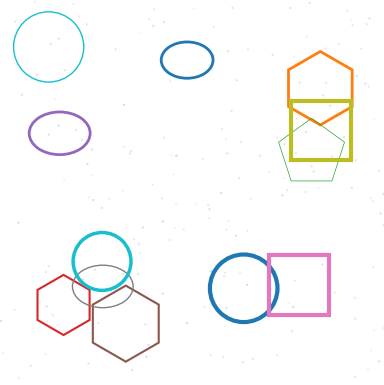[{"shape": "circle", "thickness": 3, "radius": 0.44, "center": [0.633, 0.251]}, {"shape": "oval", "thickness": 2, "radius": 0.34, "center": [0.486, 0.844]}, {"shape": "hexagon", "thickness": 2, "radius": 0.48, "center": [0.832, 0.771]}, {"shape": "pentagon", "thickness": 0.5, "radius": 0.45, "center": [0.809, 0.603]}, {"shape": "hexagon", "thickness": 1.5, "radius": 0.39, "center": [0.165, 0.208]}, {"shape": "oval", "thickness": 2, "radius": 0.4, "center": [0.155, 0.654]}, {"shape": "hexagon", "thickness": 1.5, "radius": 0.49, "center": [0.327, 0.159]}, {"shape": "square", "thickness": 3, "radius": 0.38, "center": [0.776, 0.259]}, {"shape": "oval", "thickness": 1, "radius": 0.39, "center": [0.267, 0.256]}, {"shape": "square", "thickness": 3, "radius": 0.39, "center": [0.834, 0.661]}, {"shape": "circle", "thickness": 1, "radius": 0.46, "center": [0.126, 0.878]}, {"shape": "circle", "thickness": 2.5, "radius": 0.38, "center": [0.265, 0.321]}]